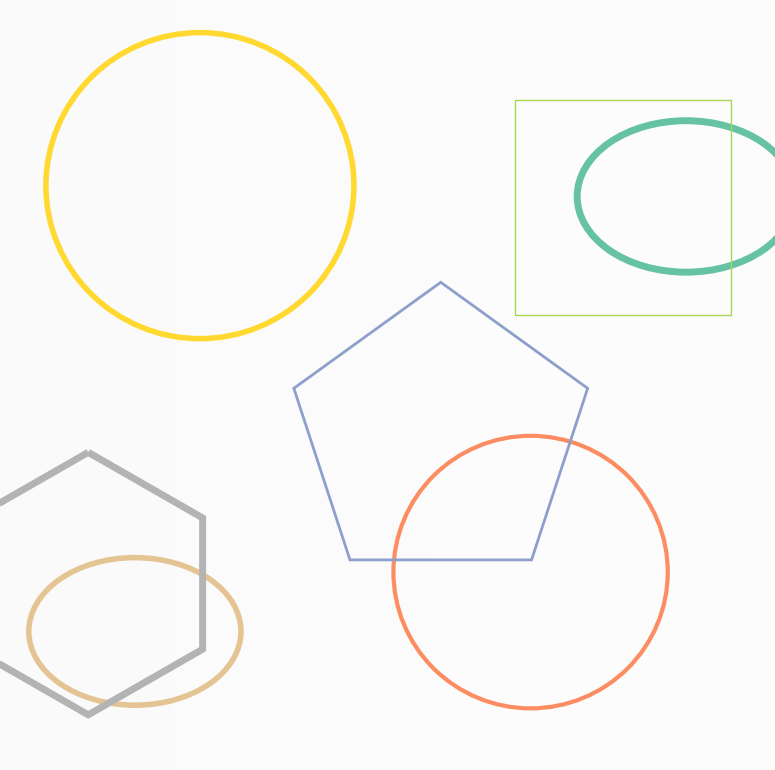[{"shape": "oval", "thickness": 2.5, "radius": 0.7, "center": [0.885, 0.745]}, {"shape": "circle", "thickness": 1.5, "radius": 0.88, "center": [0.685, 0.257]}, {"shape": "pentagon", "thickness": 1, "radius": 1.0, "center": [0.569, 0.434]}, {"shape": "square", "thickness": 0.5, "radius": 0.7, "center": [0.804, 0.73]}, {"shape": "circle", "thickness": 2, "radius": 0.99, "center": [0.258, 0.759]}, {"shape": "oval", "thickness": 2, "radius": 0.68, "center": [0.174, 0.18]}, {"shape": "hexagon", "thickness": 2.5, "radius": 0.85, "center": [0.114, 0.242]}]